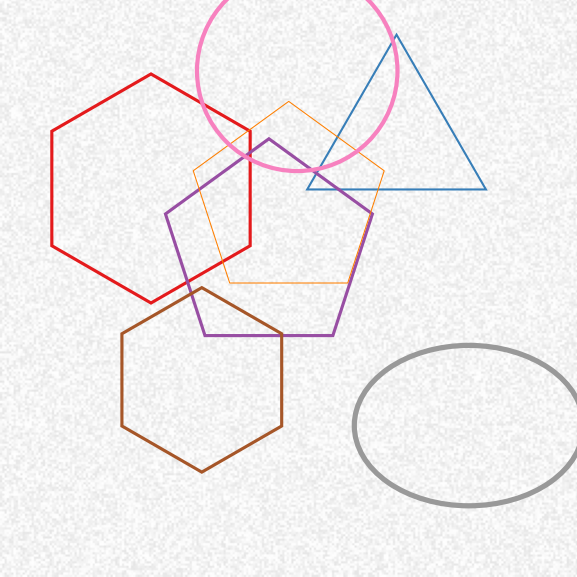[{"shape": "hexagon", "thickness": 1.5, "radius": 0.99, "center": [0.261, 0.673]}, {"shape": "triangle", "thickness": 1, "radius": 0.89, "center": [0.687, 0.76]}, {"shape": "pentagon", "thickness": 1.5, "radius": 0.94, "center": [0.466, 0.57]}, {"shape": "pentagon", "thickness": 0.5, "radius": 0.87, "center": [0.5, 0.65]}, {"shape": "hexagon", "thickness": 1.5, "radius": 0.8, "center": [0.349, 0.341]}, {"shape": "circle", "thickness": 2, "radius": 0.87, "center": [0.515, 0.876]}, {"shape": "oval", "thickness": 2.5, "radius": 0.99, "center": [0.812, 0.262]}]